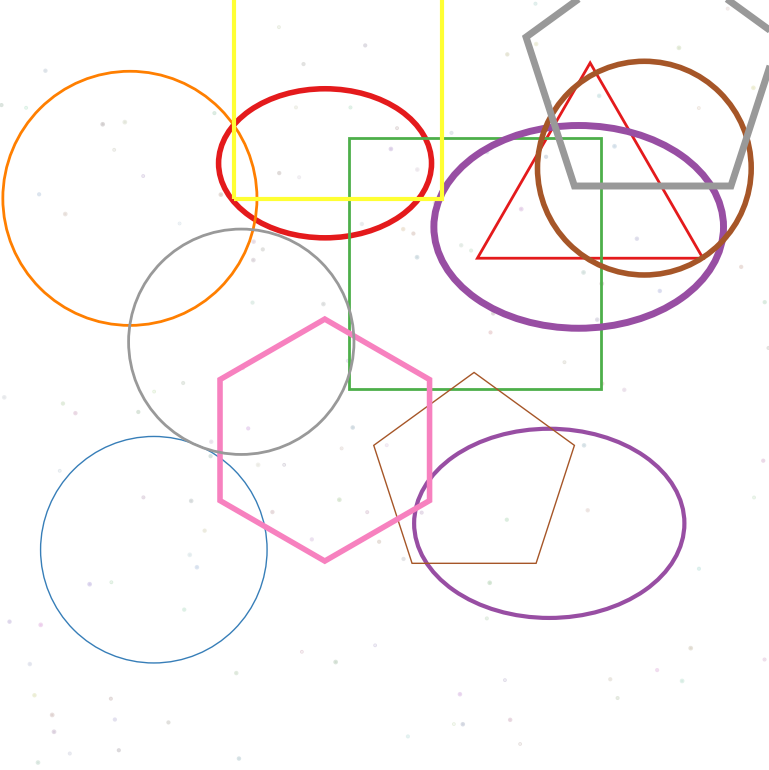[{"shape": "triangle", "thickness": 1, "radius": 0.85, "center": [0.766, 0.749]}, {"shape": "oval", "thickness": 2, "radius": 0.69, "center": [0.422, 0.788]}, {"shape": "circle", "thickness": 0.5, "radius": 0.74, "center": [0.2, 0.286]}, {"shape": "square", "thickness": 1, "radius": 0.82, "center": [0.617, 0.658]}, {"shape": "oval", "thickness": 1.5, "radius": 0.88, "center": [0.713, 0.32]}, {"shape": "oval", "thickness": 2.5, "radius": 0.94, "center": [0.752, 0.705]}, {"shape": "circle", "thickness": 1, "radius": 0.83, "center": [0.169, 0.742]}, {"shape": "square", "thickness": 1.5, "radius": 0.68, "center": [0.439, 0.877]}, {"shape": "pentagon", "thickness": 0.5, "radius": 0.69, "center": [0.616, 0.379]}, {"shape": "circle", "thickness": 2, "radius": 0.69, "center": [0.837, 0.782]}, {"shape": "hexagon", "thickness": 2, "radius": 0.79, "center": [0.422, 0.428]}, {"shape": "circle", "thickness": 1, "radius": 0.73, "center": [0.313, 0.556]}, {"shape": "pentagon", "thickness": 2.5, "radius": 0.86, "center": [0.848, 0.898]}]